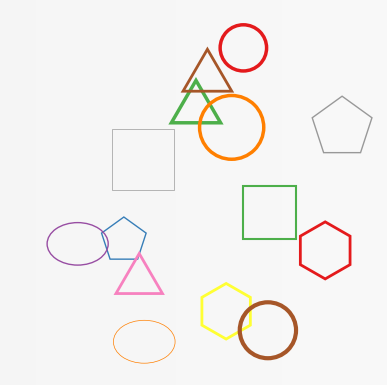[{"shape": "hexagon", "thickness": 2, "radius": 0.37, "center": [0.839, 0.35]}, {"shape": "circle", "thickness": 2.5, "radius": 0.3, "center": [0.628, 0.876]}, {"shape": "pentagon", "thickness": 1, "radius": 0.3, "center": [0.32, 0.376]}, {"shape": "triangle", "thickness": 2.5, "radius": 0.37, "center": [0.506, 0.718]}, {"shape": "square", "thickness": 1.5, "radius": 0.35, "center": [0.695, 0.448]}, {"shape": "oval", "thickness": 1, "radius": 0.39, "center": [0.2, 0.367]}, {"shape": "circle", "thickness": 2.5, "radius": 0.41, "center": [0.598, 0.669]}, {"shape": "oval", "thickness": 0.5, "radius": 0.4, "center": [0.372, 0.112]}, {"shape": "hexagon", "thickness": 2, "radius": 0.36, "center": [0.584, 0.192]}, {"shape": "circle", "thickness": 3, "radius": 0.36, "center": [0.691, 0.142]}, {"shape": "triangle", "thickness": 2, "radius": 0.36, "center": [0.535, 0.799]}, {"shape": "triangle", "thickness": 2, "radius": 0.35, "center": [0.359, 0.272]}, {"shape": "pentagon", "thickness": 1, "radius": 0.41, "center": [0.883, 0.669]}, {"shape": "square", "thickness": 0.5, "radius": 0.4, "center": [0.37, 0.586]}]